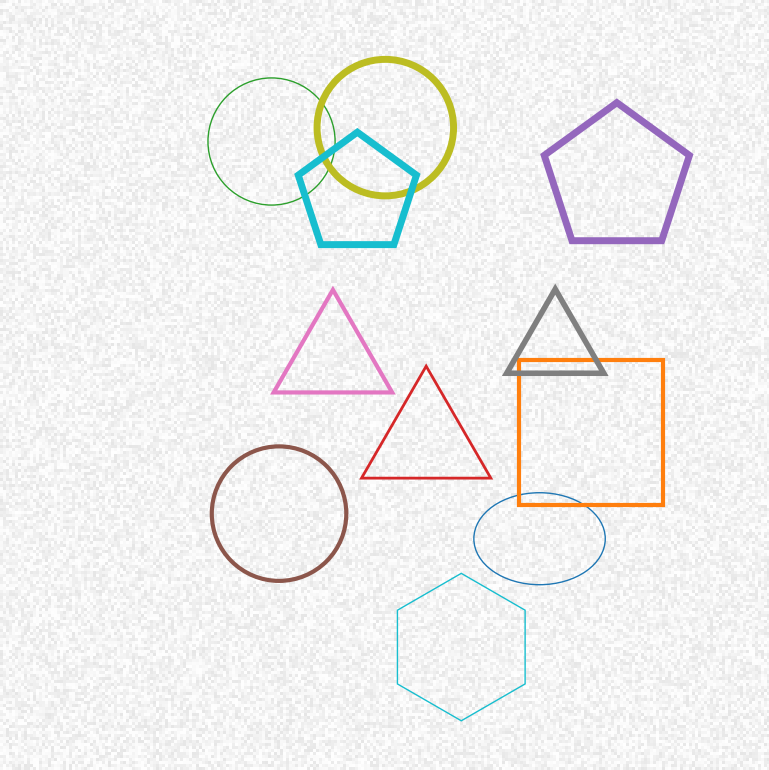[{"shape": "oval", "thickness": 0.5, "radius": 0.43, "center": [0.701, 0.3]}, {"shape": "square", "thickness": 1.5, "radius": 0.47, "center": [0.768, 0.438]}, {"shape": "circle", "thickness": 0.5, "radius": 0.41, "center": [0.353, 0.816]}, {"shape": "triangle", "thickness": 1, "radius": 0.48, "center": [0.553, 0.428]}, {"shape": "pentagon", "thickness": 2.5, "radius": 0.5, "center": [0.801, 0.768]}, {"shape": "circle", "thickness": 1.5, "radius": 0.44, "center": [0.362, 0.333]}, {"shape": "triangle", "thickness": 1.5, "radius": 0.44, "center": [0.432, 0.535]}, {"shape": "triangle", "thickness": 2, "radius": 0.36, "center": [0.721, 0.552]}, {"shape": "circle", "thickness": 2.5, "radius": 0.44, "center": [0.5, 0.834]}, {"shape": "pentagon", "thickness": 2.5, "radius": 0.4, "center": [0.464, 0.748]}, {"shape": "hexagon", "thickness": 0.5, "radius": 0.48, "center": [0.599, 0.16]}]